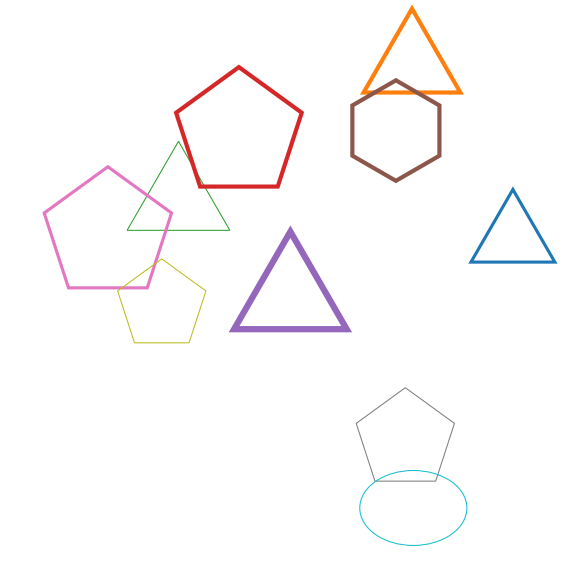[{"shape": "triangle", "thickness": 1.5, "radius": 0.42, "center": [0.888, 0.587]}, {"shape": "triangle", "thickness": 2, "radius": 0.48, "center": [0.713, 0.887]}, {"shape": "triangle", "thickness": 0.5, "radius": 0.51, "center": [0.309, 0.652]}, {"shape": "pentagon", "thickness": 2, "radius": 0.57, "center": [0.414, 0.769]}, {"shape": "triangle", "thickness": 3, "radius": 0.56, "center": [0.503, 0.485]}, {"shape": "hexagon", "thickness": 2, "radius": 0.44, "center": [0.686, 0.773]}, {"shape": "pentagon", "thickness": 1.5, "radius": 0.58, "center": [0.187, 0.594]}, {"shape": "pentagon", "thickness": 0.5, "radius": 0.45, "center": [0.702, 0.238]}, {"shape": "pentagon", "thickness": 0.5, "radius": 0.4, "center": [0.28, 0.471]}, {"shape": "oval", "thickness": 0.5, "radius": 0.46, "center": [0.716, 0.12]}]